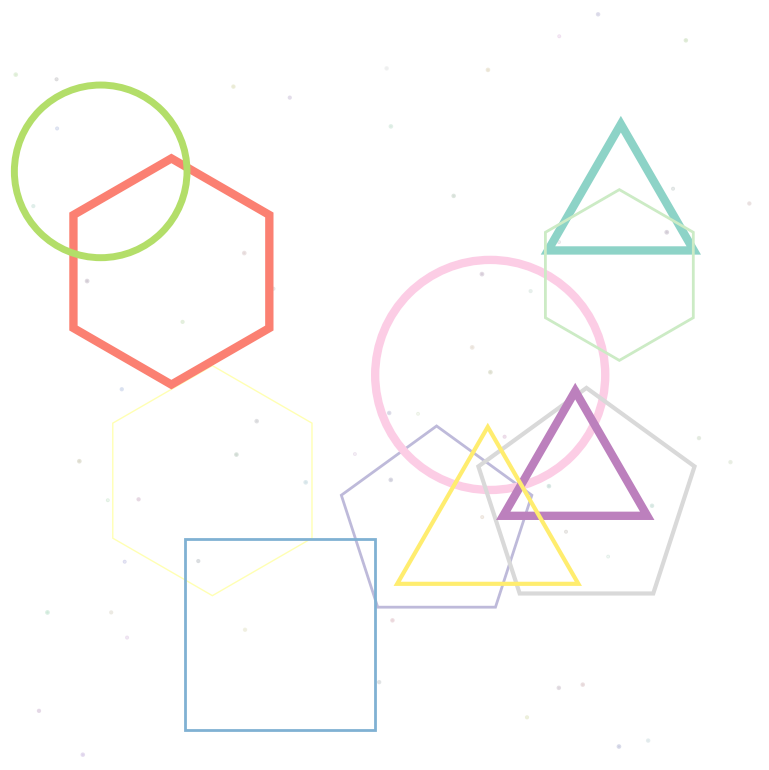[{"shape": "triangle", "thickness": 3, "radius": 0.55, "center": [0.806, 0.729]}, {"shape": "hexagon", "thickness": 0.5, "radius": 0.75, "center": [0.276, 0.376]}, {"shape": "pentagon", "thickness": 1, "radius": 0.65, "center": [0.567, 0.317]}, {"shape": "hexagon", "thickness": 3, "radius": 0.73, "center": [0.223, 0.647]}, {"shape": "square", "thickness": 1, "radius": 0.62, "center": [0.363, 0.176]}, {"shape": "circle", "thickness": 2.5, "radius": 0.56, "center": [0.131, 0.777]}, {"shape": "circle", "thickness": 3, "radius": 0.75, "center": [0.637, 0.513]}, {"shape": "pentagon", "thickness": 1.5, "radius": 0.74, "center": [0.762, 0.349]}, {"shape": "triangle", "thickness": 3, "radius": 0.54, "center": [0.747, 0.384]}, {"shape": "hexagon", "thickness": 1, "radius": 0.55, "center": [0.804, 0.643]}, {"shape": "triangle", "thickness": 1.5, "radius": 0.68, "center": [0.633, 0.31]}]